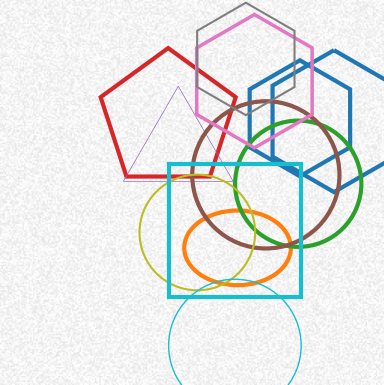[{"shape": "hexagon", "thickness": 3, "radius": 0.75, "center": [0.779, 0.693]}, {"shape": "hexagon", "thickness": 3, "radius": 0.92, "center": [0.868, 0.685]}, {"shape": "oval", "thickness": 3, "radius": 0.69, "center": [0.617, 0.356]}, {"shape": "circle", "thickness": 3, "radius": 0.82, "center": [0.775, 0.523]}, {"shape": "pentagon", "thickness": 3, "radius": 0.92, "center": [0.437, 0.691]}, {"shape": "triangle", "thickness": 0.5, "radius": 0.82, "center": [0.463, 0.611]}, {"shape": "circle", "thickness": 3, "radius": 0.96, "center": [0.691, 0.546]}, {"shape": "hexagon", "thickness": 2.5, "radius": 0.87, "center": [0.661, 0.789]}, {"shape": "hexagon", "thickness": 1.5, "radius": 0.73, "center": [0.639, 0.847]}, {"shape": "circle", "thickness": 1.5, "radius": 0.75, "center": [0.513, 0.396]}, {"shape": "circle", "thickness": 1, "radius": 0.86, "center": [0.61, 0.103]}, {"shape": "square", "thickness": 3, "radius": 0.86, "center": [0.611, 0.402]}]